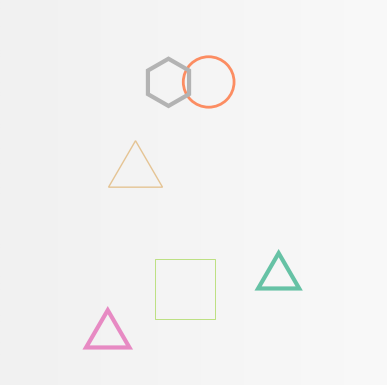[{"shape": "triangle", "thickness": 3, "radius": 0.31, "center": [0.719, 0.281]}, {"shape": "circle", "thickness": 2, "radius": 0.33, "center": [0.539, 0.787]}, {"shape": "triangle", "thickness": 3, "radius": 0.32, "center": [0.278, 0.13]}, {"shape": "square", "thickness": 0.5, "radius": 0.39, "center": [0.477, 0.249]}, {"shape": "triangle", "thickness": 1, "radius": 0.4, "center": [0.35, 0.554]}, {"shape": "hexagon", "thickness": 3, "radius": 0.31, "center": [0.435, 0.786]}]